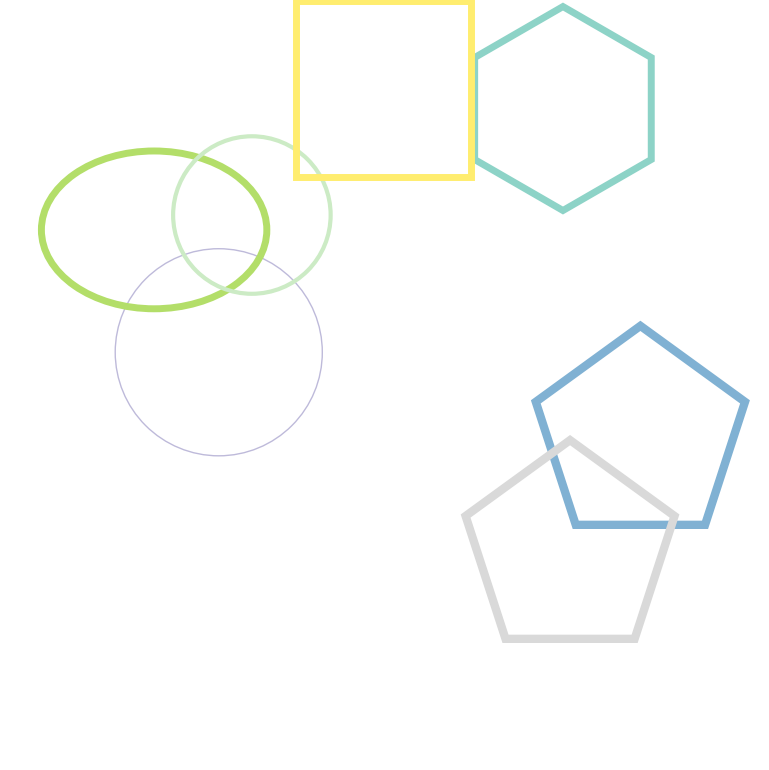[{"shape": "hexagon", "thickness": 2.5, "radius": 0.66, "center": [0.731, 0.859]}, {"shape": "circle", "thickness": 0.5, "radius": 0.67, "center": [0.284, 0.543]}, {"shape": "pentagon", "thickness": 3, "radius": 0.71, "center": [0.832, 0.434]}, {"shape": "oval", "thickness": 2.5, "radius": 0.73, "center": [0.2, 0.701]}, {"shape": "pentagon", "thickness": 3, "radius": 0.71, "center": [0.74, 0.286]}, {"shape": "circle", "thickness": 1.5, "radius": 0.51, "center": [0.327, 0.721]}, {"shape": "square", "thickness": 2.5, "radius": 0.57, "center": [0.498, 0.884]}]